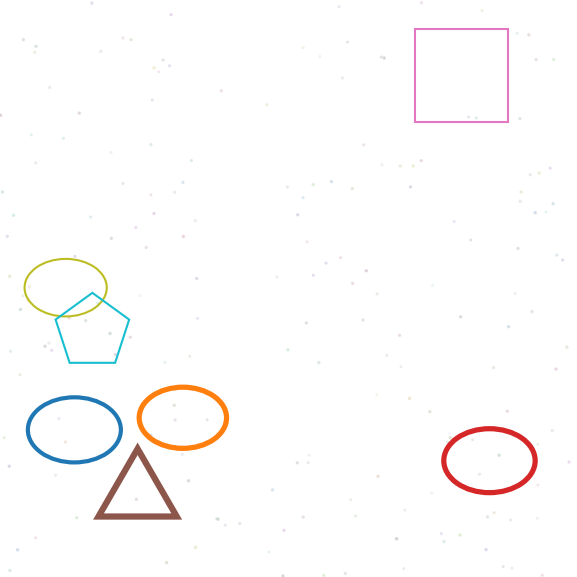[{"shape": "oval", "thickness": 2, "radius": 0.4, "center": [0.129, 0.255]}, {"shape": "oval", "thickness": 2.5, "radius": 0.38, "center": [0.317, 0.276]}, {"shape": "oval", "thickness": 2.5, "radius": 0.4, "center": [0.848, 0.201]}, {"shape": "triangle", "thickness": 3, "radius": 0.39, "center": [0.238, 0.144]}, {"shape": "square", "thickness": 1, "radius": 0.4, "center": [0.799, 0.868]}, {"shape": "oval", "thickness": 1, "radius": 0.36, "center": [0.114, 0.501]}, {"shape": "pentagon", "thickness": 1, "radius": 0.33, "center": [0.16, 0.425]}]